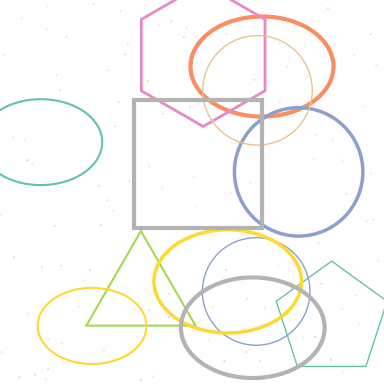[{"shape": "pentagon", "thickness": 1, "radius": 0.76, "center": [0.861, 0.171]}, {"shape": "oval", "thickness": 1.5, "radius": 0.8, "center": [0.106, 0.631]}, {"shape": "oval", "thickness": 3, "radius": 0.93, "center": [0.68, 0.827]}, {"shape": "circle", "thickness": 1, "radius": 0.7, "center": [0.665, 0.243]}, {"shape": "circle", "thickness": 2.5, "radius": 0.83, "center": [0.776, 0.554]}, {"shape": "hexagon", "thickness": 2, "radius": 0.93, "center": [0.528, 0.857]}, {"shape": "triangle", "thickness": 1.5, "radius": 0.82, "center": [0.366, 0.236]}, {"shape": "oval", "thickness": 2.5, "radius": 0.96, "center": [0.591, 0.269]}, {"shape": "oval", "thickness": 1.5, "radius": 0.71, "center": [0.239, 0.153]}, {"shape": "circle", "thickness": 1, "radius": 0.71, "center": [0.669, 0.765]}, {"shape": "oval", "thickness": 3, "radius": 0.93, "center": [0.657, 0.149]}, {"shape": "square", "thickness": 3, "radius": 0.83, "center": [0.514, 0.574]}]